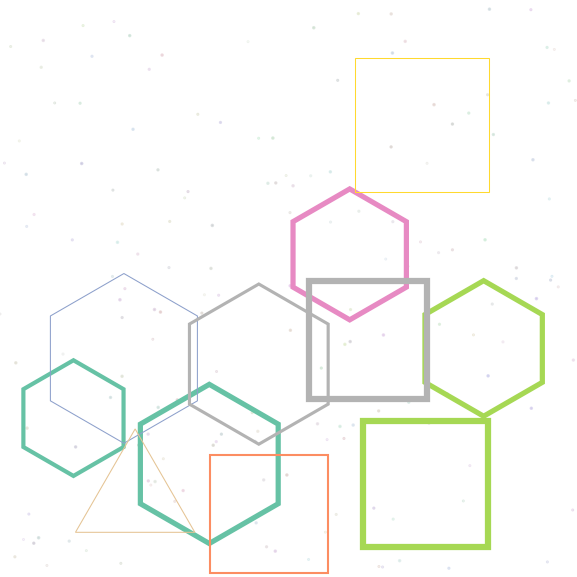[{"shape": "hexagon", "thickness": 2, "radius": 0.5, "center": [0.127, 0.275]}, {"shape": "hexagon", "thickness": 2.5, "radius": 0.69, "center": [0.362, 0.196]}, {"shape": "square", "thickness": 1, "radius": 0.51, "center": [0.466, 0.109]}, {"shape": "hexagon", "thickness": 0.5, "radius": 0.73, "center": [0.215, 0.379]}, {"shape": "hexagon", "thickness": 2.5, "radius": 0.57, "center": [0.606, 0.559]}, {"shape": "hexagon", "thickness": 2.5, "radius": 0.59, "center": [0.837, 0.396]}, {"shape": "square", "thickness": 3, "radius": 0.54, "center": [0.737, 0.161]}, {"shape": "square", "thickness": 0.5, "radius": 0.58, "center": [0.731, 0.782]}, {"shape": "triangle", "thickness": 0.5, "radius": 0.6, "center": [0.234, 0.137]}, {"shape": "square", "thickness": 3, "radius": 0.51, "center": [0.637, 0.41]}, {"shape": "hexagon", "thickness": 1.5, "radius": 0.69, "center": [0.448, 0.369]}]